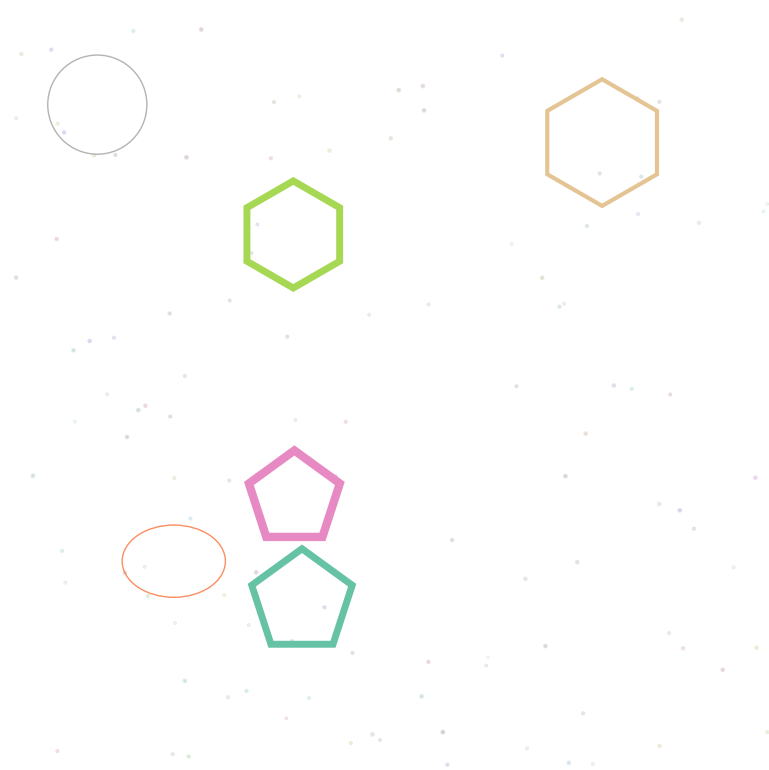[{"shape": "pentagon", "thickness": 2.5, "radius": 0.34, "center": [0.392, 0.219]}, {"shape": "oval", "thickness": 0.5, "radius": 0.34, "center": [0.226, 0.271]}, {"shape": "pentagon", "thickness": 3, "radius": 0.31, "center": [0.382, 0.353]}, {"shape": "hexagon", "thickness": 2.5, "radius": 0.35, "center": [0.381, 0.696]}, {"shape": "hexagon", "thickness": 1.5, "radius": 0.41, "center": [0.782, 0.815]}, {"shape": "circle", "thickness": 0.5, "radius": 0.32, "center": [0.126, 0.864]}]